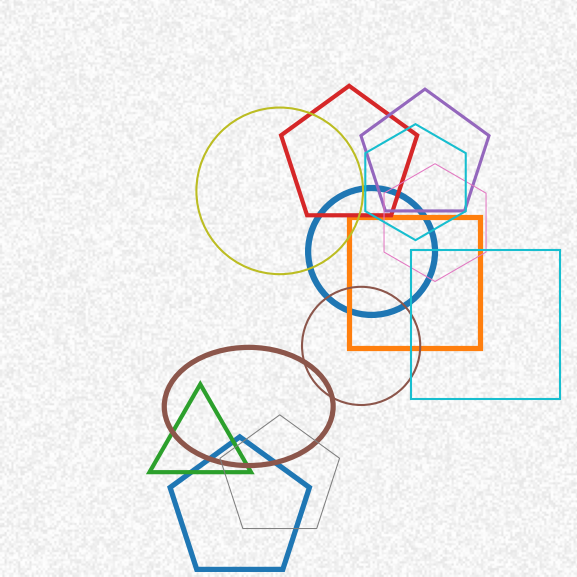[{"shape": "circle", "thickness": 3, "radius": 0.55, "center": [0.643, 0.564]}, {"shape": "pentagon", "thickness": 2.5, "radius": 0.63, "center": [0.415, 0.116]}, {"shape": "square", "thickness": 2.5, "radius": 0.57, "center": [0.718, 0.51]}, {"shape": "triangle", "thickness": 2, "radius": 0.51, "center": [0.347, 0.232]}, {"shape": "pentagon", "thickness": 2, "radius": 0.62, "center": [0.605, 0.727]}, {"shape": "pentagon", "thickness": 1.5, "radius": 0.58, "center": [0.736, 0.728]}, {"shape": "oval", "thickness": 2.5, "radius": 0.73, "center": [0.431, 0.295]}, {"shape": "circle", "thickness": 1, "radius": 0.51, "center": [0.625, 0.4]}, {"shape": "hexagon", "thickness": 0.5, "radius": 0.51, "center": [0.753, 0.614]}, {"shape": "pentagon", "thickness": 0.5, "radius": 0.54, "center": [0.484, 0.172]}, {"shape": "circle", "thickness": 1, "radius": 0.72, "center": [0.484, 0.669]}, {"shape": "hexagon", "thickness": 1, "radius": 0.5, "center": [0.72, 0.684]}, {"shape": "square", "thickness": 1, "radius": 0.64, "center": [0.841, 0.437]}]